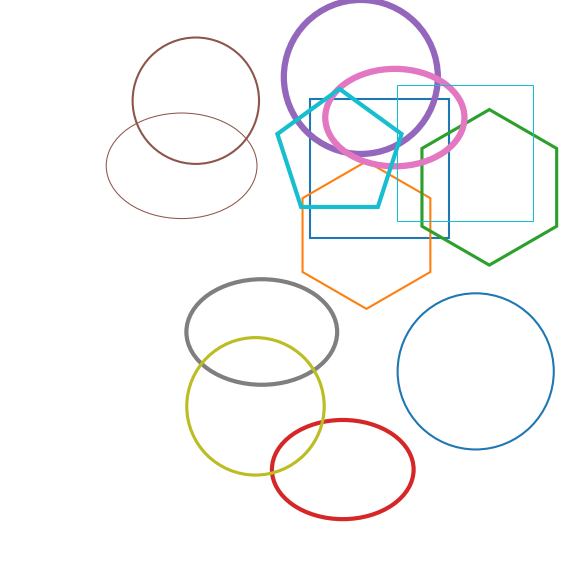[{"shape": "square", "thickness": 1, "radius": 0.6, "center": [0.658, 0.708]}, {"shape": "circle", "thickness": 1, "radius": 0.68, "center": [0.824, 0.356]}, {"shape": "hexagon", "thickness": 1, "radius": 0.64, "center": [0.635, 0.592]}, {"shape": "hexagon", "thickness": 1.5, "radius": 0.67, "center": [0.847, 0.675]}, {"shape": "oval", "thickness": 2, "radius": 0.61, "center": [0.594, 0.186]}, {"shape": "circle", "thickness": 3, "radius": 0.67, "center": [0.625, 0.866]}, {"shape": "circle", "thickness": 1, "radius": 0.55, "center": [0.339, 0.825]}, {"shape": "oval", "thickness": 0.5, "radius": 0.65, "center": [0.314, 0.712]}, {"shape": "oval", "thickness": 3, "radius": 0.6, "center": [0.684, 0.796]}, {"shape": "oval", "thickness": 2, "radius": 0.65, "center": [0.453, 0.424]}, {"shape": "circle", "thickness": 1.5, "radius": 0.59, "center": [0.442, 0.296]}, {"shape": "square", "thickness": 0.5, "radius": 0.59, "center": [0.805, 0.734]}, {"shape": "pentagon", "thickness": 2, "radius": 0.57, "center": [0.588, 0.732]}]